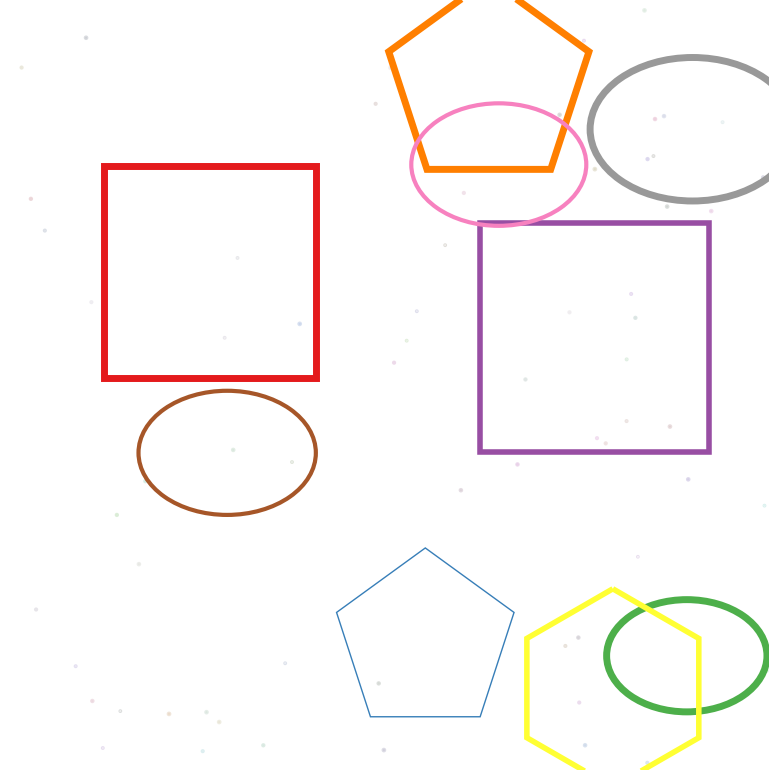[{"shape": "square", "thickness": 2.5, "radius": 0.69, "center": [0.273, 0.646]}, {"shape": "pentagon", "thickness": 0.5, "radius": 0.61, "center": [0.552, 0.167]}, {"shape": "oval", "thickness": 2.5, "radius": 0.52, "center": [0.892, 0.148]}, {"shape": "square", "thickness": 2, "radius": 0.74, "center": [0.772, 0.561]}, {"shape": "pentagon", "thickness": 2.5, "radius": 0.68, "center": [0.635, 0.891]}, {"shape": "hexagon", "thickness": 2, "radius": 0.64, "center": [0.796, 0.106]}, {"shape": "oval", "thickness": 1.5, "radius": 0.58, "center": [0.295, 0.412]}, {"shape": "oval", "thickness": 1.5, "radius": 0.57, "center": [0.648, 0.786]}, {"shape": "oval", "thickness": 2.5, "radius": 0.67, "center": [0.899, 0.832]}]